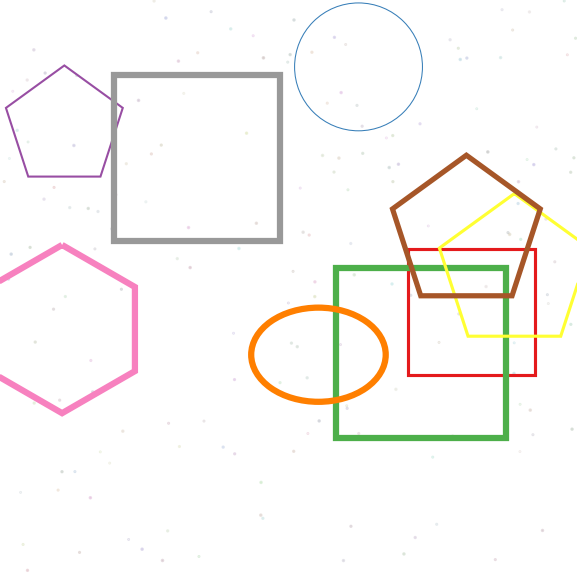[{"shape": "square", "thickness": 1.5, "radius": 0.55, "center": [0.816, 0.459]}, {"shape": "circle", "thickness": 0.5, "radius": 0.55, "center": [0.621, 0.883]}, {"shape": "square", "thickness": 3, "radius": 0.73, "center": [0.729, 0.388]}, {"shape": "pentagon", "thickness": 1, "radius": 0.53, "center": [0.111, 0.779]}, {"shape": "oval", "thickness": 3, "radius": 0.58, "center": [0.551, 0.385]}, {"shape": "pentagon", "thickness": 1.5, "radius": 0.68, "center": [0.891, 0.527]}, {"shape": "pentagon", "thickness": 2.5, "radius": 0.67, "center": [0.808, 0.596]}, {"shape": "hexagon", "thickness": 3, "radius": 0.73, "center": [0.108, 0.429]}, {"shape": "square", "thickness": 3, "radius": 0.72, "center": [0.342, 0.725]}]